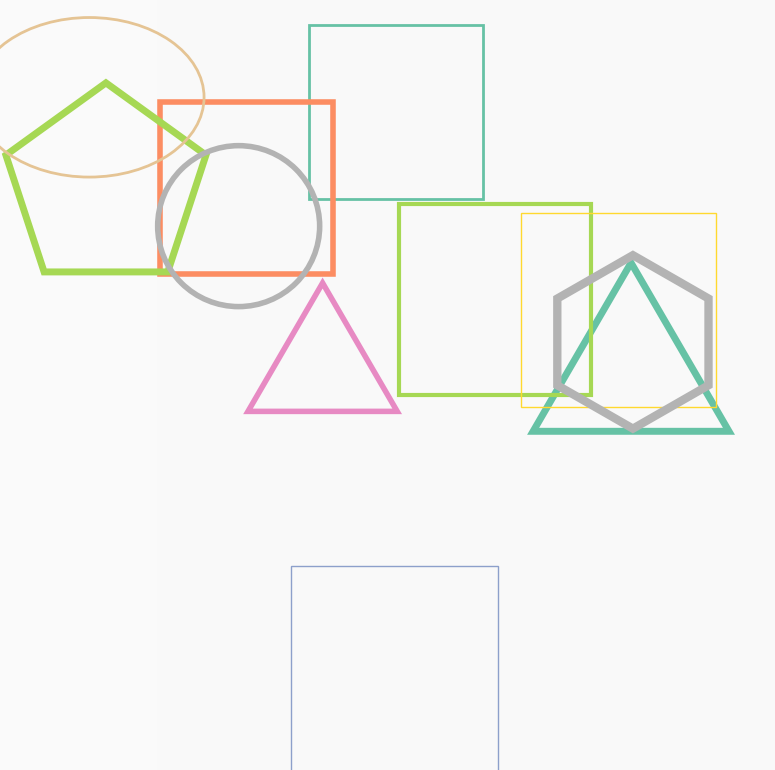[{"shape": "triangle", "thickness": 2.5, "radius": 0.73, "center": [0.814, 0.513]}, {"shape": "square", "thickness": 1, "radius": 0.56, "center": [0.511, 0.855]}, {"shape": "square", "thickness": 2, "radius": 0.56, "center": [0.318, 0.756]}, {"shape": "square", "thickness": 0.5, "radius": 0.67, "center": [0.509, 0.131]}, {"shape": "triangle", "thickness": 2, "radius": 0.56, "center": [0.416, 0.521]}, {"shape": "pentagon", "thickness": 2.5, "radius": 0.68, "center": [0.137, 0.757]}, {"shape": "square", "thickness": 1.5, "radius": 0.62, "center": [0.638, 0.611]}, {"shape": "square", "thickness": 0.5, "radius": 0.63, "center": [0.798, 0.597]}, {"shape": "oval", "thickness": 1, "radius": 0.74, "center": [0.115, 0.874]}, {"shape": "circle", "thickness": 2, "radius": 0.52, "center": [0.308, 0.706]}, {"shape": "hexagon", "thickness": 3, "radius": 0.56, "center": [0.817, 0.556]}]